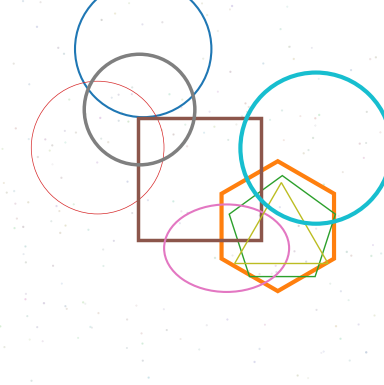[{"shape": "circle", "thickness": 1.5, "radius": 0.89, "center": [0.372, 0.873]}, {"shape": "hexagon", "thickness": 3, "radius": 0.84, "center": [0.722, 0.413]}, {"shape": "pentagon", "thickness": 1, "radius": 0.72, "center": [0.733, 0.399]}, {"shape": "circle", "thickness": 0.5, "radius": 0.86, "center": [0.254, 0.617]}, {"shape": "square", "thickness": 2.5, "radius": 0.8, "center": [0.519, 0.535]}, {"shape": "oval", "thickness": 1.5, "radius": 0.81, "center": [0.589, 0.355]}, {"shape": "circle", "thickness": 2.5, "radius": 0.72, "center": [0.362, 0.715]}, {"shape": "triangle", "thickness": 1, "radius": 0.7, "center": [0.731, 0.386]}, {"shape": "circle", "thickness": 3, "radius": 0.98, "center": [0.821, 0.615]}]